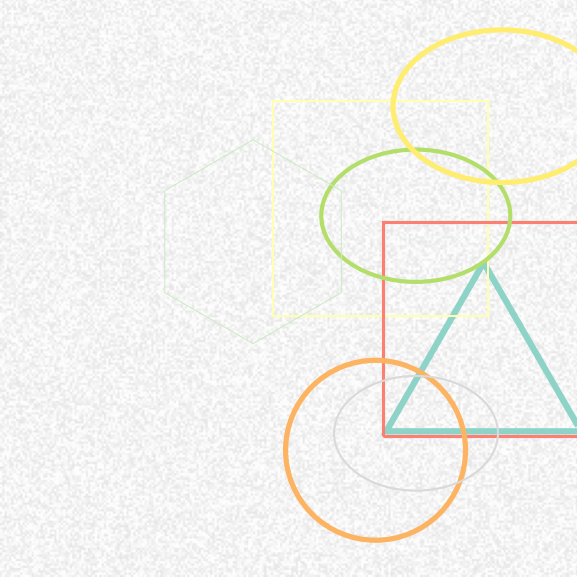[{"shape": "triangle", "thickness": 3, "radius": 0.97, "center": [0.838, 0.35]}, {"shape": "square", "thickness": 1, "radius": 0.93, "center": [0.658, 0.638]}, {"shape": "square", "thickness": 1.5, "radius": 0.93, "center": [0.849, 0.429]}, {"shape": "circle", "thickness": 2.5, "radius": 0.78, "center": [0.65, 0.219]}, {"shape": "oval", "thickness": 2, "radius": 0.82, "center": [0.72, 0.626]}, {"shape": "oval", "thickness": 1, "radius": 0.71, "center": [0.72, 0.249]}, {"shape": "hexagon", "thickness": 0.5, "radius": 0.88, "center": [0.438, 0.581]}, {"shape": "oval", "thickness": 2.5, "radius": 0.94, "center": [0.869, 0.815]}]